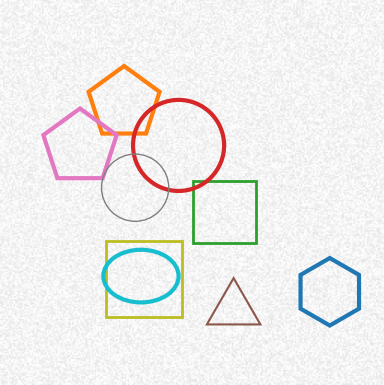[{"shape": "hexagon", "thickness": 3, "radius": 0.44, "center": [0.857, 0.242]}, {"shape": "pentagon", "thickness": 3, "radius": 0.48, "center": [0.322, 0.732]}, {"shape": "square", "thickness": 2, "radius": 0.41, "center": [0.584, 0.449]}, {"shape": "circle", "thickness": 3, "radius": 0.59, "center": [0.464, 0.622]}, {"shape": "triangle", "thickness": 1.5, "radius": 0.4, "center": [0.607, 0.197]}, {"shape": "pentagon", "thickness": 3, "radius": 0.5, "center": [0.208, 0.618]}, {"shape": "circle", "thickness": 1, "radius": 0.44, "center": [0.351, 0.513]}, {"shape": "square", "thickness": 2, "radius": 0.49, "center": [0.375, 0.275]}, {"shape": "oval", "thickness": 3, "radius": 0.49, "center": [0.366, 0.283]}]